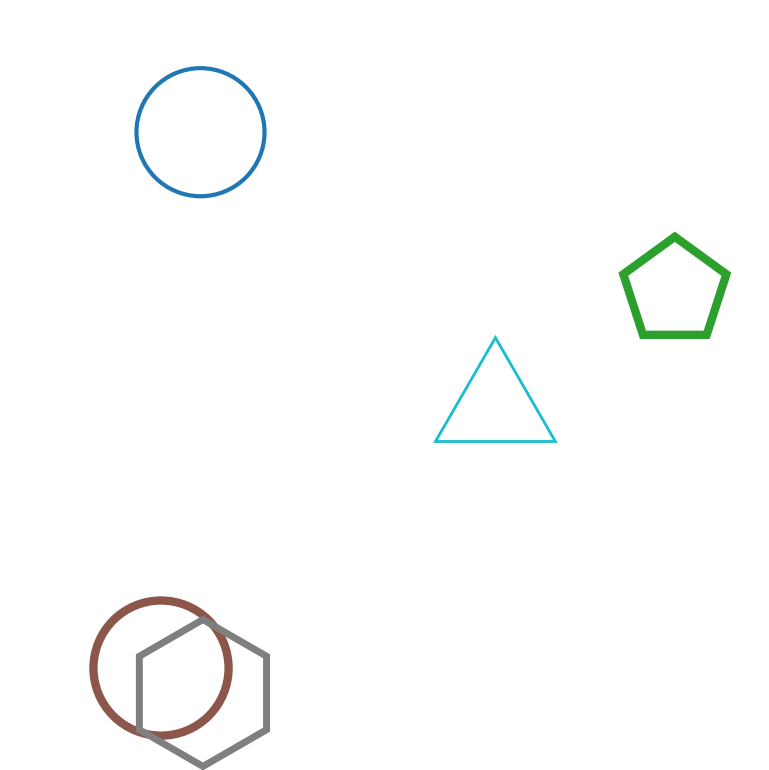[{"shape": "circle", "thickness": 1.5, "radius": 0.42, "center": [0.26, 0.828]}, {"shape": "pentagon", "thickness": 3, "radius": 0.35, "center": [0.876, 0.622]}, {"shape": "circle", "thickness": 3, "radius": 0.44, "center": [0.209, 0.132]}, {"shape": "hexagon", "thickness": 2.5, "radius": 0.48, "center": [0.264, 0.1]}, {"shape": "triangle", "thickness": 1, "radius": 0.45, "center": [0.643, 0.472]}]